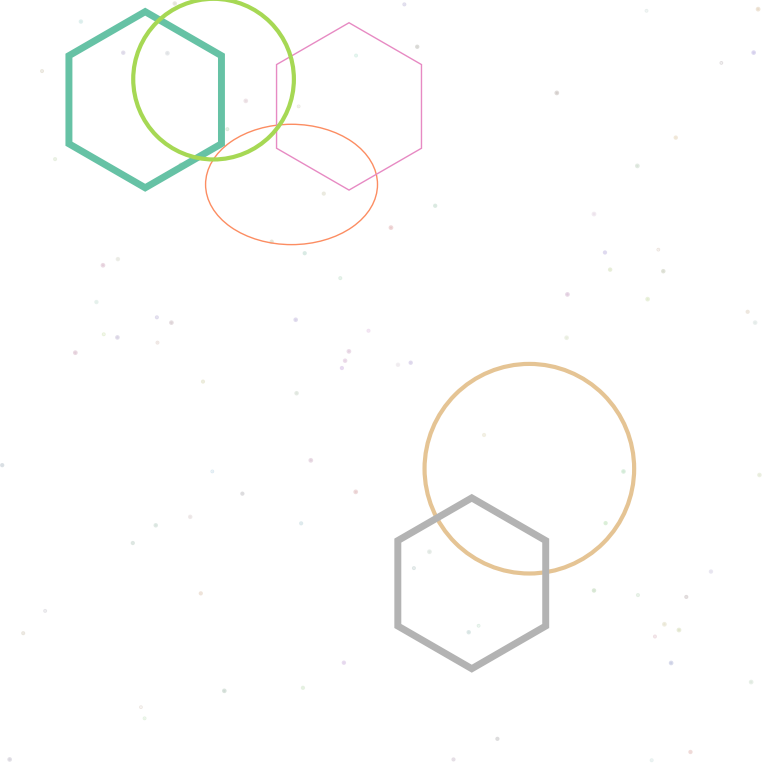[{"shape": "hexagon", "thickness": 2.5, "radius": 0.57, "center": [0.189, 0.87]}, {"shape": "oval", "thickness": 0.5, "radius": 0.56, "center": [0.379, 0.76]}, {"shape": "hexagon", "thickness": 0.5, "radius": 0.54, "center": [0.453, 0.862]}, {"shape": "circle", "thickness": 1.5, "radius": 0.52, "center": [0.277, 0.897]}, {"shape": "circle", "thickness": 1.5, "radius": 0.68, "center": [0.687, 0.391]}, {"shape": "hexagon", "thickness": 2.5, "radius": 0.55, "center": [0.613, 0.242]}]